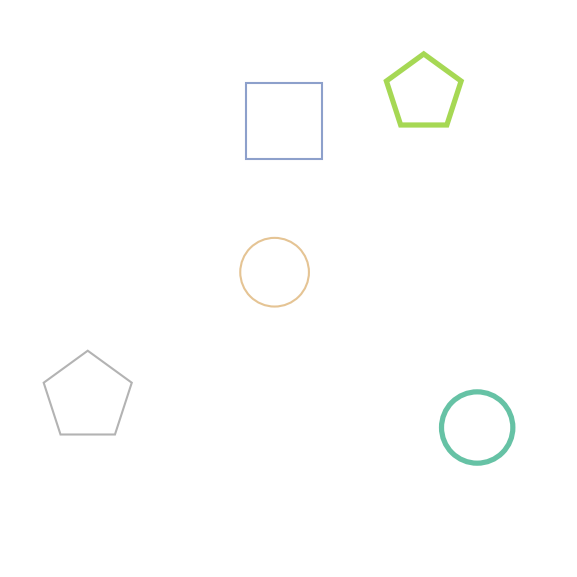[{"shape": "circle", "thickness": 2.5, "radius": 0.31, "center": [0.826, 0.259]}, {"shape": "square", "thickness": 1, "radius": 0.33, "center": [0.492, 0.789]}, {"shape": "pentagon", "thickness": 2.5, "radius": 0.34, "center": [0.734, 0.838]}, {"shape": "circle", "thickness": 1, "radius": 0.3, "center": [0.475, 0.528]}, {"shape": "pentagon", "thickness": 1, "radius": 0.4, "center": [0.152, 0.312]}]